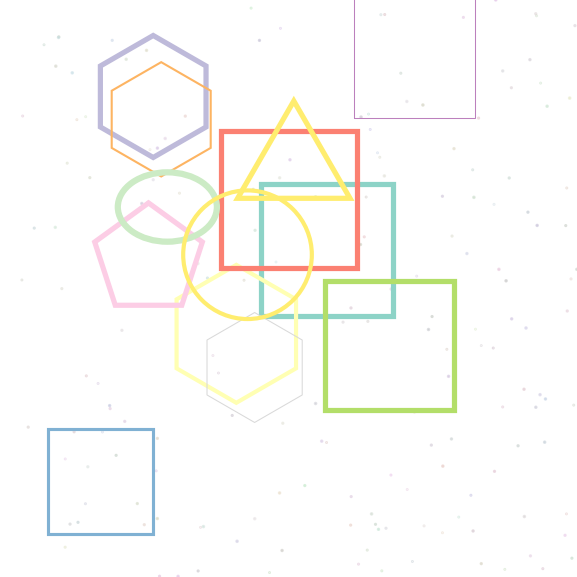[{"shape": "square", "thickness": 2.5, "radius": 0.57, "center": [0.566, 0.566]}, {"shape": "hexagon", "thickness": 2, "radius": 0.6, "center": [0.409, 0.421]}, {"shape": "hexagon", "thickness": 2.5, "radius": 0.53, "center": [0.265, 0.832]}, {"shape": "square", "thickness": 2.5, "radius": 0.59, "center": [0.501, 0.653]}, {"shape": "square", "thickness": 1.5, "radius": 0.46, "center": [0.173, 0.166]}, {"shape": "hexagon", "thickness": 1, "radius": 0.49, "center": [0.279, 0.793]}, {"shape": "square", "thickness": 2.5, "radius": 0.56, "center": [0.674, 0.401]}, {"shape": "pentagon", "thickness": 2.5, "radius": 0.49, "center": [0.257, 0.55]}, {"shape": "hexagon", "thickness": 0.5, "radius": 0.48, "center": [0.441, 0.363]}, {"shape": "square", "thickness": 0.5, "radius": 0.52, "center": [0.719, 0.899]}, {"shape": "oval", "thickness": 3, "radius": 0.43, "center": [0.29, 0.641]}, {"shape": "circle", "thickness": 2, "radius": 0.56, "center": [0.429, 0.558]}, {"shape": "triangle", "thickness": 2.5, "radius": 0.56, "center": [0.509, 0.712]}]